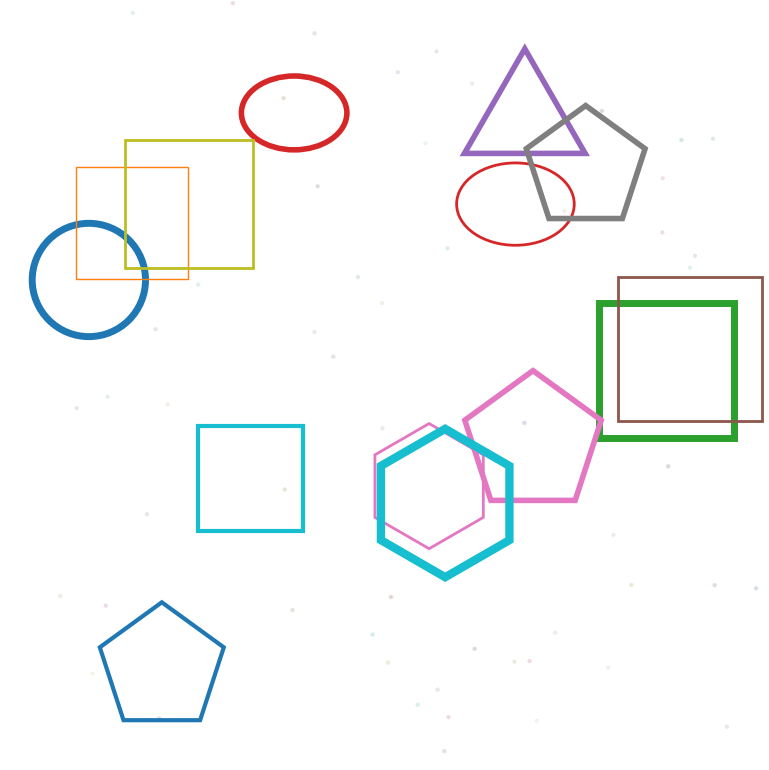[{"shape": "pentagon", "thickness": 1.5, "radius": 0.42, "center": [0.21, 0.133]}, {"shape": "circle", "thickness": 2.5, "radius": 0.37, "center": [0.115, 0.636]}, {"shape": "square", "thickness": 0.5, "radius": 0.36, "center": [0.171, 0.711]}, {"shape": "square", "thickness": 2.5, "radius": 0.44, "center": [0.865, 0.519]}, {"shape": "oval", "thickness": 1, "radius": 0.38, "center": [0.669, 0.735]}, {"shape": "oval", "thickness": 2, "radius": 0.34, "center": [0.382, 0.853]}, {"shape": "triangle", "thickness": 2, "radius": 0.45, "center": [0.682, 0.846]}, {"shape": "square", "thickness": 1, "radius": 0.47, "center": [0.896, 0.547]}, {"shape": "pentagon", "thickness": 2, "radius": 0.47, "center": [0.692, 0.425]}, {"shape": "hexagon", "thickness": 1, "radius": 0.41, "center": [0.557, 0.369]}, {"shape": "pentagon", "thickness": 2, "radius": 0.41, "center": [0.761, 0.782]}, {"shape": "square", "thickness": 1, "radius": 0.42, "center": [0.245, 0.735]}, {"shape": "square", "thickness": 1.5, "radius": 0.34, "center": [0.325, 0.379]}, {"shape": "hexagon", "thickness": 3, "radius": 0.48, "center": [0.578, 0.347]}]